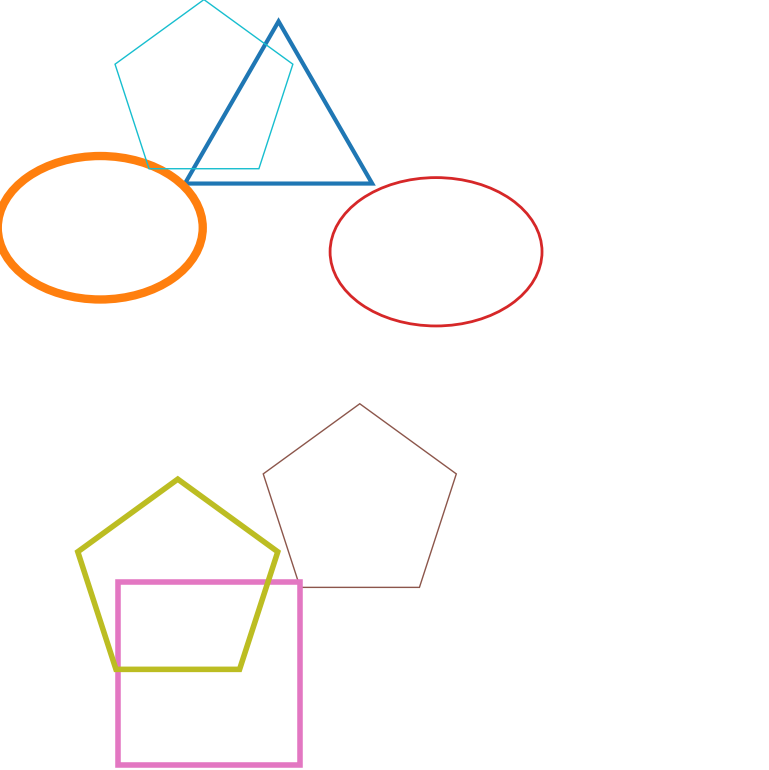[{"shape": "triangle", "thickness": 1.5, "radius": 0.7, "center": [0.362, 0.832]}, {"shape": "oval", "thickness": 3, "radius": 0.67, "center": [0.13, 0.704]}, {"shape": "oval", "thickness": 1, "radius": 0.69, "center": [0.566, 0.673]}, {"shape": "pentagon", "thickness": 0.5, "radius": 0.66, "center": [0.467, 0.344]}, {"shape": "square", "thickness": 2, "radius": 0.59, "center": [0.272, 0.125]}, {"shape": "pentagon", "thickness": 2, "radius": 0.68, "center": [0.231, 0.241]}, {"shape": "pentagon", "thickness": 0.5, "radius": 0.61, "center": [0.265, 0.879]}]